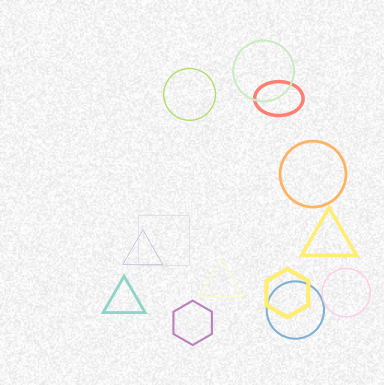[{"shape": "triangle", "thickness": 2, "radius": 0.31, "center": [0.322, 0.22]}, {"shape": "triangle", "thickness": 0.5, "radius": 0.33, "center": [0.575, 0.263]}, {"shape": "triangle", "thickness": 0.5, "radius": 0.3, "center": [0.371, 0.343]}, {"shape": "oval", "thickness": 2.5, "radius": 0.31, "center": [0.724, 0.744]}, {"shape": "circle", "thickness": 1.5, "radius": 0.37, "center": [0.767, 0.195]}, {"shape": "circle", "thickness": 2, "radius": 0.43, "center": [0.813, 0.548]}, {"shape": "circle", "thickness": 1, "radius": 0.34, "center": [0.492, 0.755]}, {"shape": "circle", "thickness": 1, "radius": 0.31, "center": [0.899, 0.24]}, {"shape": "square", "thickness": 0.5, "radius": 0.33, "center": [0.425, 0.378]}, {"shape": "hexagon", "thickness": 1.5, "radius": 0.29, "center": [0.5, 0.161]}, {"shape": "circle", "thickness": 1.5, "radius": 0.4, "center": [0.685, 0.816]}, {"shape": "triangle", "thickness": 2.5, "radius": 0.41, "center": [0.855, 0.378]}, {"shape": "hexagon", "thickness": 3, "radius": 0.31, "center": [0.746, 0.239]}]